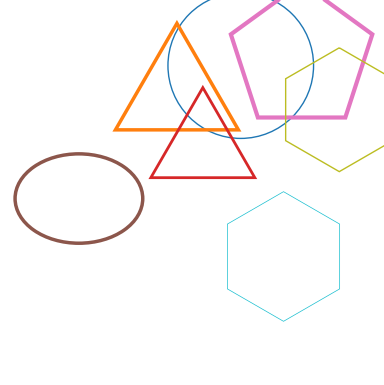[{"shape": "circle", "thickness": 1, "radius": 0.95, "center": [0.625, 0.83]}, {"shape": "triangle", "thickness": 2.5, "radius": 0.92, "center": [0.46, 0.755]}, {"shape": "triangle", "thickness": 2, "radius": 0.78, "center": [0.527, 0.616]}, {"shape": "oval", "thickness": 2.5, "radius": 0.83, "center": [0.205, 0.484]}, {"shape": "pentagon", "thickness": 3, "radius": 0.97, "center": [0.783, 0.851]}, {"shape": "hexagon", "thickness": 1, "radius": 0.8, "center": [0.881, 0.715]}, {"shape": "hexagon", "thickness": 0.5, "radius": 0.84, "center": [0.736, 0.334]}]